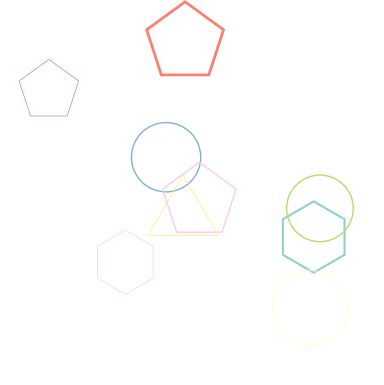[{"shape": "hexagon", "thickness": 1.5, "radius": 0.46, "center": [0.815, 0.384]}, {"shape": "circle", "thickness": 0.5, "radius": 0.49, "center": [0.806, 0.199]}, {"shape": "pentagon", "thickness": 2, "radius": 0.52, "center": [0.481, 0.89]}, {"shape": "circle", "thickness": 1, "radius": 0.45, "center": [0.431, 0.592]}, {"shape": "circle", "thickness": 1, "radius": 0.43, "center": [0.831, 0.459]}, {"shape": "pentagon", "thickness": 1, "radius": 0.5, "center": [0.518, 0.478]}, {"shape": "pentagon", "thickness": 0.5, "radius": 0.41, "center": [0.127, 0.764]}, {"shape": "hexagon", "thickness": 0.5, "radius": 0.42, "center": [0.325, 0.319]}, {"shape": "triangle", "thickness": 0.5, "radius": 0.52, "center": [0.476, 0.441]}]